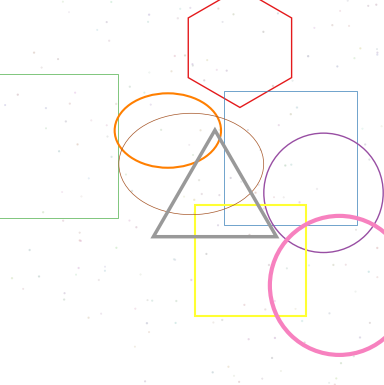[{"shape": "hexagon", "thickness": 1, "radius": 0.77, "center": [0.623, 0.876]}, {"shape": "square", "thickness": 0.5, "radius": 0.87, "center": [0.755, 0.589]}, {"shape": "square", "thickness": 0.5, "radius": 0.93, "center": [0.119, 0.62]}, {"shape": "circle", "thickness": 1, "radius": 0.78, "center": [0.84, 0.499]}, {"shape": "oval", "thickness": 1.5, "radius": 0.69, "center": [0.436, 0.661]}, {"shape": "square", "thickness": 1.5, "radius": 0.72, "center": [0.651, 0.323]}, {"shape": "oval", "thickness": 0.5, "radius": 0.94, "center": [0.497, 0.574]}, {"shape": "circle", "thickness": 3, "radius": 0.9, "center": [0.882, 0.259]}, {"shape": "triangle", "thickness": 2.5, "radius": 0.92, "center": [0.558, 0.477]}]